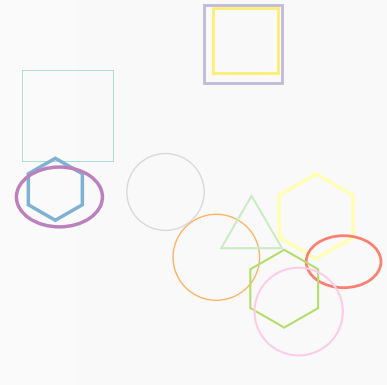[{"shape": "square", "thickness": 0.5, "radius": 0.59, "center": [0.173, 0.7]}, {"shape": "hexagon", "thickness": 2.5, "radius": 0.55, "center": [0.816, 0.438]}, {"shape": "square", "thickness": 2, "radius": 0.51, "center": [0.628, 0.885]}, {"shape": "oval", "thickness": 2, "radius": 0.48, "center": [0.887, 0.32]}, {"shape": "hexagon", "thickness": 2.5, "radius": 0.4, "center": [0.143, 0.508]}, {"shape": "circle", "thickness": 1, "radius": 0.56, "center": [0.558, 0.332]}, {"shape": "hexagon", "thickness": 1.5, "radius": 0.5, "center": [0.733, 0.25]}, {"shape": "circle", "thickness": 1.5, "radius": 0.57, "center": [0.771, 0.191]}, {"shape": "circle", "thickness": 1, "radius": 0.5, "center": [0.427, 0.501]}, {"shape": "oval", "thickness": 2.5, "radius": 0.55, "center": [0.153, 0.488]}, {"shape": "triangle", "thickness": 1.5, "radius": 0.45, "center": [0.649, 0.401]}, {"shape": "square", "thickness": 2, "radius": 0.42, "center": [0.633, 0.894]}]